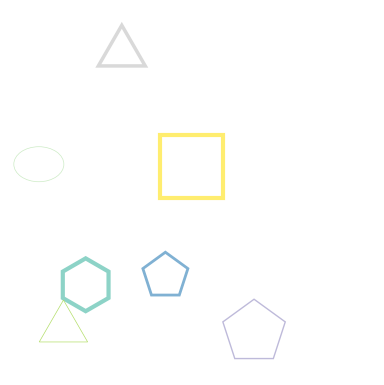[{"shape": "hexagon", "thickness": 3, "radius": 0.34, "center": [0.223, 0.26]}, {"shape": "pentagon", "thickness": 1, "radius": 0.43, "center": [0.66, 0.138]}, {"shape": "pentagon", "thickness": 2, "radius": 0.31, "center": [0.43, 0.283]}, {"shape": "triangle", "thickness": 0.5, "radius": 0.36, "center": [0.165, 0.148]}, {"shape": "triangle", "thickness": 2.5, "radius": 0.35, "center": [0.316, 0.864]}, {"shape": "oval", "thickness": 0.5, "radius": 0.32, "center": [0.101, 0.573]}, {"shape": "square", "thickness": 3, "radius": 0.41, "center": [0.498, 0.568]}]